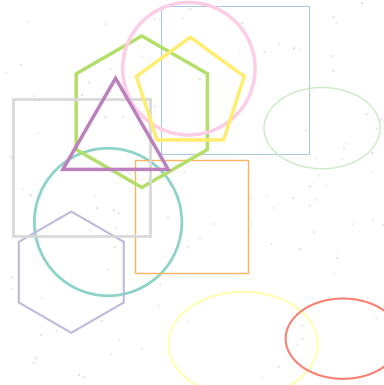[{"shape": "circle", "thickness": 2, "radius": 0.96, "center": [0.281, 0.423]}, {"shape": "oval", "thickness": 1.5, "radius": 0.97, "center": [0.632, 0.106]}, {"shape": "hexagon", "thickness": 1.5, "radius": 0.79, "center": [0.185, 0.293]}, {"shape": "oval", "thickness": 1.5, "radius": 0.75, "center": [0.891, 0.12]}, {"shape": "square", "thickness": 0.5, "radius": 0.96, "center": [0.611, 0.793]}, {"shape": "square", "thickness": 1, "radius": 0.73, "center": [0.498, 0.438]}, {"shape": "hexagon", "thickness": 2.5, "radius": 0.98, "center": [0.368, 0.71]}, {"shape": "circle", "thickness": 2.5, "radius": 0.86, "center": [0.491, 0.822]}, {"shape": "square", "thickness": 2, "radius": 0.89, "center": [0.212, 0.566]}, {"shape": "triangle", "thickness": 2.5, "radius": 0.79, "center": [0.3, 0.639]}, {"shape": "oval", "thickness": 1, "radius": 0.75, "center": [0.837, 0.667]}, {"shape": "pentagon", "thickness": 2.5, "radius": 0.74, "center": [0.494, 0.756]}]